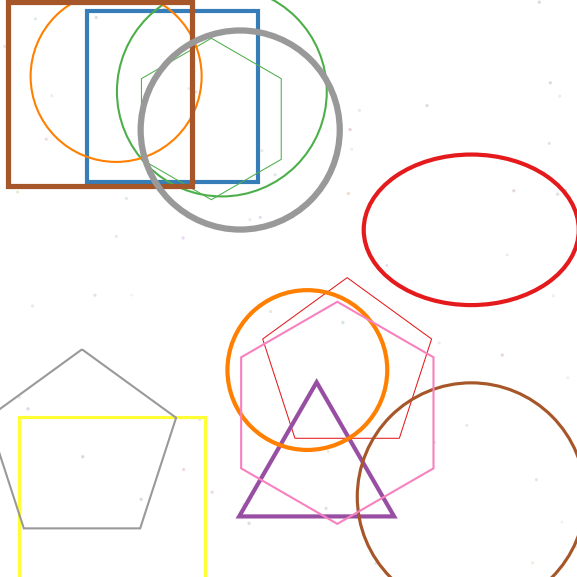[{"shape": "pentagon", "thickness": 0.5, "radius": 0.77, "center": [0.601, 0.365]}, {"shape": "oval", "thickness": 2, "radius": 0.93, "center": [0.816, 0.601]}, {"shape": "square", "thickness": 2, "radius": 0.74, "center": [0.298, 0.832]}, {"shape": "hexagon", "thickness": 0.5, "radius": 0.7, "center": [0.366, 0.793]}, {"shape": "circle", "thickness": 1, "radius": 0.91, "center": [0.384, 0.841]}, {"shape": "triangle", "thickness": 2, "radius": 0.77, "center": [0.548, 0.182]}, {"shape": "circle", "thickness": 2, "radius": 0.69, "center": [0.532, 0.358]}, {"shape": "circle", "thickness": 1, "radius": 0.74, "center": [0.201, 0.867]}, {"shape": "square", "thickness": 1.5, "radius": 0.81, "center": [0.194, 0.115]}, {"shape": "circle", "thickness": 1.5, "radius": 0.99, "center": [0.816, 0.139]}, {"shape": "square", "thickness": 2.5, "radius": 0.8, "center": [0.173, 0.836]}, {"shape": "hexagon", "thickness": 1, "radius": 0.96, "center": [0.584, 0.284]}, {"shape": "pentagon", "thickness": 1, "radius": 0.86, "center": [0.142, 0.223]}, {"shape": "circle", "thickness": 3, "radius": 0.86, "center": [0.416, 0.774]}]